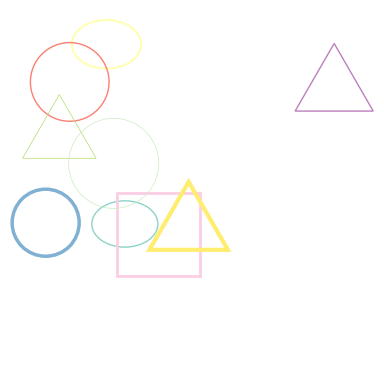[{"shape": "oval", "thickness": 1, "radius": 0.43, "center": [0.324, 0.418]}, {"shape": "oval", "thickness": 1.5, "radius": 0.45, "center": [0.277, 0.885]}, {"shape": "circle", "thickness": 1, "radius": 0.51, "center": [0.181, 0.787]}, {"shape": "circle", "thickness": 2.5, "radius": 0.44, "center": [0.119, 0.422]}, {"shape": "triangle", "thickness": 0.5, "radius": 0.55, "center": [0.154, 0.644]}, {"shape": "square", "thickness": 2, "radius": 0.54, "center": [0.411, 0.392]}, {"shape": "triangle", "thickness": 1, "radius": 0.59, "center": [0.868, 0.77]}, {"shape": "circle", "thickness": 0.5, "radius": 0.58, "center": [0.295, 0.576]}, {"shape": "triangle", "thickness": 3, "radius": 0.59, "center": [0.49, 0.41]}]